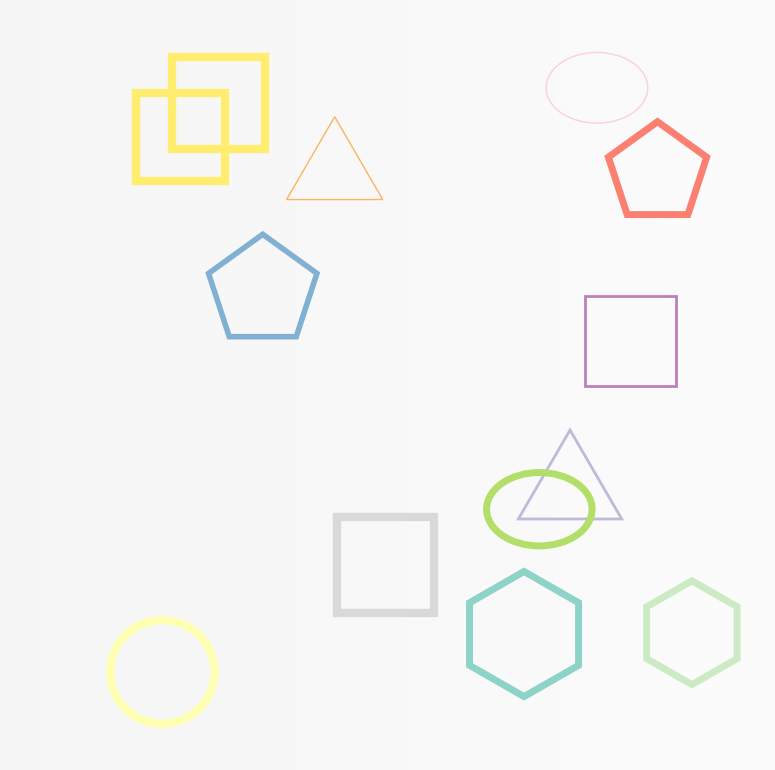[{"shape": "hexagon", "thickness": 2.5, "radius": 0.41, "center": [0.676, 0.177]}, {"shape": "circle", "thickness": 3, "radius": 0.34, "center": [0.21, 0.127]}, {"shape": "triangle", "thickness": 1, "radius": 0.38, "center": [0.736, 0.364]}, {"shape": "pentagon", "thickness": 2.5, "radius": 0.33, "center": [0.848, 0.775]}, {"shape": "pentagon", "thickness": 2, "radius": 0.37, "center": [0.339, 0.622]}, {"shape": "triangle", "thickness": 0.5, "radius": 0.36, "center": [0.432, 0.777]}, {"shape": "oval", "thickness": 2.5, "radius": 0.34, "center": [0.696, 0.339]}, {"shape": "oval", "thickness": 0.5, "radius": 0.33, "center": [0.77, 0.886]}, {"shape": "square", "thickness": 3, "radius": 0.31, "center": [0.498, 0.266]}, {"shape": "square", "thickness": 1, "radius": 0.29, "center": [0.814, 0.557]}, {"shape": "hexagon", "thickness": 2.5, "radius": 0.34, "center": [0.893, 0.178]}, {"shape": "square", "thickness": 3, "radius": 0.3, "center": [0.282, 0.866]}, {"shape": "square", "thickness": 3, "radius": 0.29, "center": [0.233, 0.822]}]